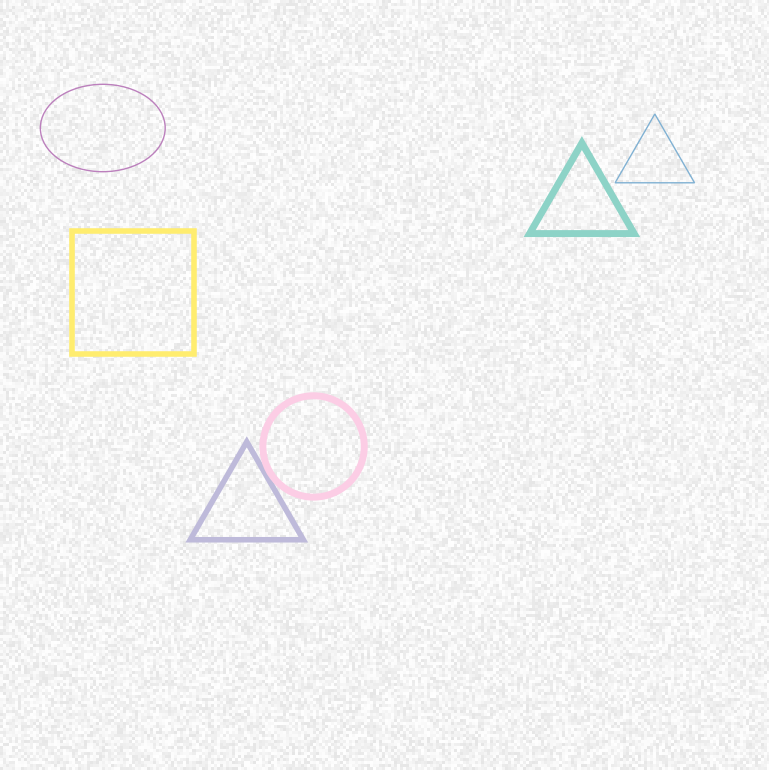[{"shape": "triangle", "thickness": 2.5, "radius": 0.39, "center": [0.756, 0.736]}, {"shape": "triangle", "thickness": 2, "radius": 0.42, "center": [0.32, 0.341]}, {"shape": "triangle", "thickness": 0.5, "radius": 0.3, "center": [0.85, 0.792]}, {"shape": "circle", "thickness": 2.5, "radius": 0.33, "center": [0.407, 0.42]}, {"shape": "oval", "thickness": 0.5, "radius": 0.41, "center": [0.133, 0.834]}, {"shape": "square", "thickness": 2, "radius": 0.4, "center": [0.173, 0.62]}]